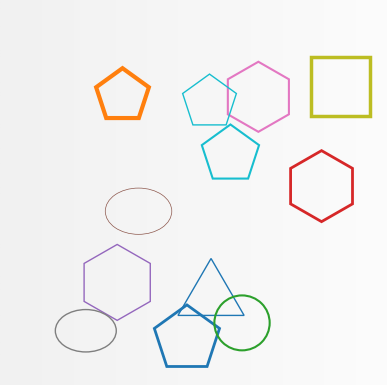[{"shape": "triangle", "thickness": 1, "radius": 0.49, "center": [0.545, 0.23]}, {"shape": "pentagon", "thickness": 2, "radius": 0.44, "center": [0.482, 0.12]}, {"shape": "pentagon", "thickness": 3, "radius": 0.36, "center": [0.316, 0.751]}, {"shape": "circle", "thickness": 1.5, "radius": 0.36, "center": [0.625, 0.161]}, {"shape": "hexagon", "thickness": 2, "radius": 0.46, "center": [0.83, 0.517]}, {"shape": "hexagon", "thickness": 1, "radius": 0.49, "center": [0.302, 0.266]}, {"shape": "oval", "thickness": 0.5, "radius": 0.43, "center": [0.358, 0.451]}, {"shape": "hexagon", "thickness": 1.5, "radius": 0.45, "center": [0.667, 0.749]}, {"shape": "oval", "thickness": 1, "radius": 0.39, "center": [0.221, 0.141]}, {"shape": "square", "thickness": 2.5, "radius": 0.38, "center": [0.879, 0.774]}, {"shape": "pentagon", "thickness": 1.5, "radius": 0.39, "center": [0.595, 0.599]}, {"shape": "pentagon", "thickness": 1, "radius": 0.36, "center": [0.541, 0.735]}]